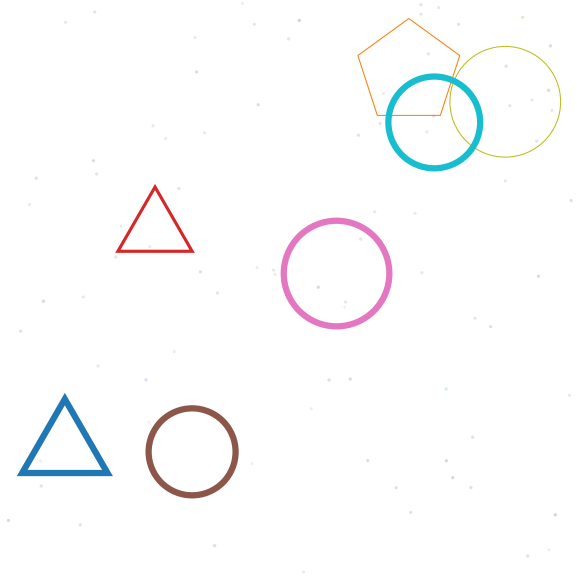[{"shape": "triangle", "thickness": 3, "radius": 0.43, "center": [0.112, 0.223]}, {"shape": "pentagon", "thickness": 0.5, "radius": 0.46, "center": [0.708, 0.874]}, {"shape": "triangle", "thickness": 1.5, "radius": 0.37, "center": [0.268, 0.601]}, {"shape": "circle", "thickness": 3, "radius": 0.38, "center": [0.333, 0.217]}, {"shape": "circle", "thickness": 3, "radius": 0.46, "center": [0.583, 0.525]}, {"shape": "circle", "thickness": 0.5, "radius": 0.48, "center": [0.875, 0.823]}, {"shape": "circle", "thickness": 3, "radius": 0.4, "center": [0.752, 0.787]}]